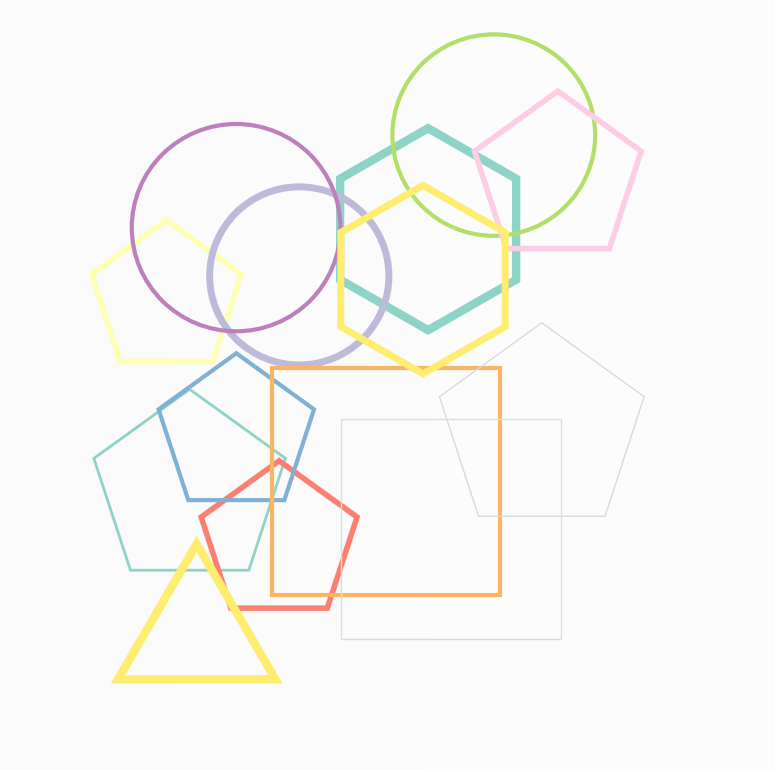[{"shape": "hexagon", "thickness": 3, "radius": 0.66, "center": [0.552, 0.702]}, {"shape": "pentagon", "thickness": 1, "radius": 0.65, "center": [0.245, 0.365]}, {"shape": "pentagon", "thickness": 2, "radius": 0.51, "center": [0.215, 0.613]}, {"shape": "circle", "thickness": 2.5, "radius": 0.58, "center": [0.386, 0.642]}, {"shape": "pentagon", "thickness": 2, "radius": 0.53, "center": [0.36, 0.296]}, {"shape": "pentagon", "thickness": 1.5, "radius": 0.53, "center": [0.305, 0.436]}, {"shape": "square", "thickness": 1.5, "radius": 0.74, "center": [0.498, 0.375]}, {"shape": "circle", "thickness": 1.5, "radius": 0.65, "center": [0.637, 0.825]}, {"shape": "pentagon", "thickness": 2, "radius": 0.57, "center": [0.72, 0.769]}, {"shape": "pentagon", "thickness": 0.5, "radius": 0.69, "center": [0.699, 0.442]}, {"shape": "circle", "thickness": 1.5, "radius": 0.67, "center": [0.305, 0.704]}, {"shape": "square", "thickness": 0.5, "radius": 0.71, "center": [0.582, 0.313]}, {"shape": "triangle", "thickness": 3, "radius": 0.59, "center": [0.254, 0.176]}, {"shape": "hexagon", "thickness": 2.5, "radius": 0.61, "center": [0.546, 0.637]}]